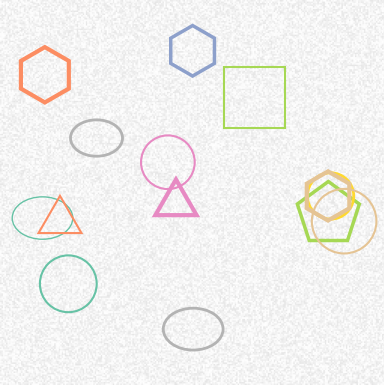[{"shape": "oval", "thickness": 1, "radius": 0.39, "center": [0.11, 0.434]}, {"shape": "circle", "thickness": 1.5, "radius": 0.37, "center": [0.177, 0.263]}, {"shape": "hexagon", "thickness": 3, "radius": 0.36, "center": [0.117, 0.806]}, {"shape": "triangle", "thickness": 1.5, "radius": 0.32, "center": [0.156, 0.427]}, {"shape": "hexagon", "thickness": 2.5, "radius": 0.33, "center": [0.5, 0.868]}, {"shape": "triangle", "thickness": 3, "radius": 0.31, "center": [0.457, 0.472]}, {"shape": "circle", "thickness": 1.5, "radius": 0.35, "center": [0.436, 0.579]}, {"shape": "square", "thickness": 1.5, "radius": 0.4, "center": [0.661, 0.746]}, {"shape": "pentagon", "thickness": 2.5, "radius": 0.42, "center": [0.853, 0.444]}, {"shape": "circle", "thickness": 2, "radius": 0.3, "center": [0.859, 0.491]}, {"shape": "circle", "thickness": 1.5, "radius": 0.42, "center": [0.894, 0.426]}, {"shape": "hexagon", "thickness": 3, "radius": 0.32, "center": [0.852, 0.491]}, {"shape": "oval", "thickness": 2, "radius": 0.39, "center": [0.502, 0.145]}, {"shape": "oval", "thickness": 2, "radius": 0.34, "center": [0.251, 0.641]}]